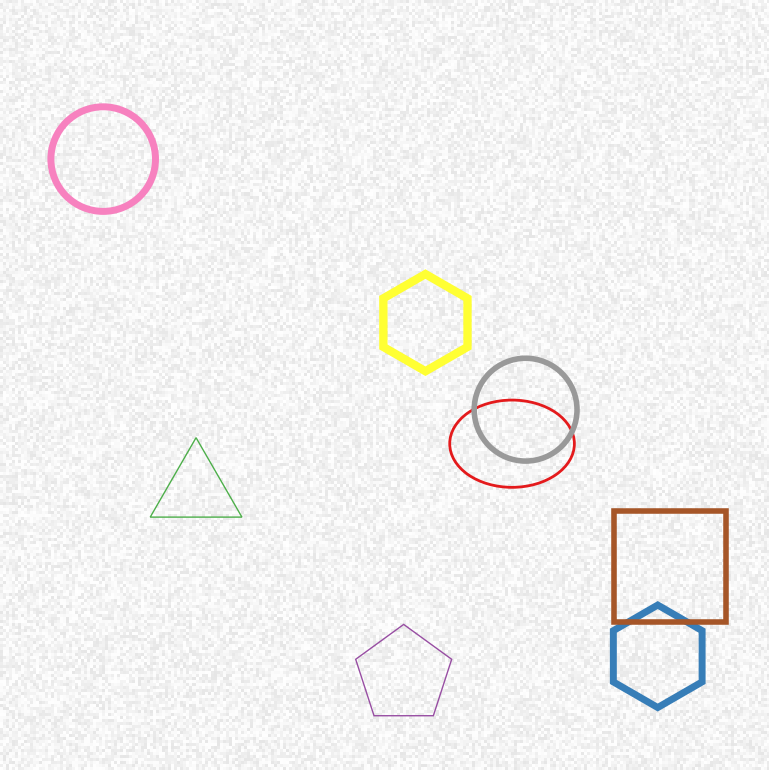[{"shape": "oval", "thickness": 1, "radius": 0.4, "center": [0.665, 0.424]}, {"shape": "hexagon", "thickness": 2.5, "radius": 0.33, "center": [0.854, 0.148]}, {"shape": "triangle", "thickness": 0.5, "radius": 0.34, "center": [0.255, 0.363]}, {"shape": "pentagon", "thickness": 0.5, "radius": 0.33, "center": [0.524, 0.124]}, {"shape": "hexagon", "thickness": 3, "radius": 0.32, "center": [0.553, 0.581]}, {"shape": "square", "thickness": 2, "radius": 0.36, "center": [0.87, 0.264]}, {"shape": "circle", "thickness": 2.5, "radius": 0.34, "center": [0.134, 0.793]}, {"shape": "circle", "thickness": 2, "radius": 0.33, "center": [0.683, 0.468]}]